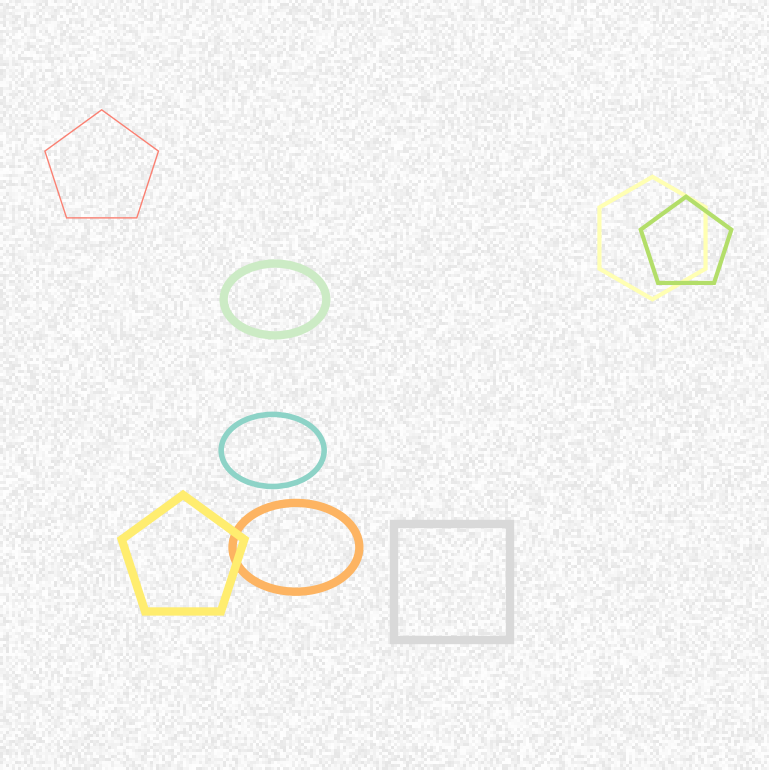[{"shape": "oval", "thickness": 2, "radius": 0.33, "center": [0.354, 0.415]}, {"shape": "hexagon", "thickness": 1.5, "radius": 0.4, "center": [0.847, 0.691]}, {"shape": "pentagon", "thickness": 0.5, "radius": 0.39, "center": [0.132, 0.78]}, {"shape": "oval", "thickness": 3, "radius": 0.41, "center": [0.384, 0.289]}, {"shape": "pentagon", "thickness": 1.5, "radius": 0.31, "center": [0.891, 0.683]}, {"shape": "square", "thickness": 3, "radius": 0.37, "center": [0.587, 0.244]}, {"shape": "oval", "thickness": 3, "radius": 0.33, "center": [0.357, 0.611]}, {"shape": "pentagon", "thickness": 3, "radius": 0.42, "center": [0.238, 0.274]}]